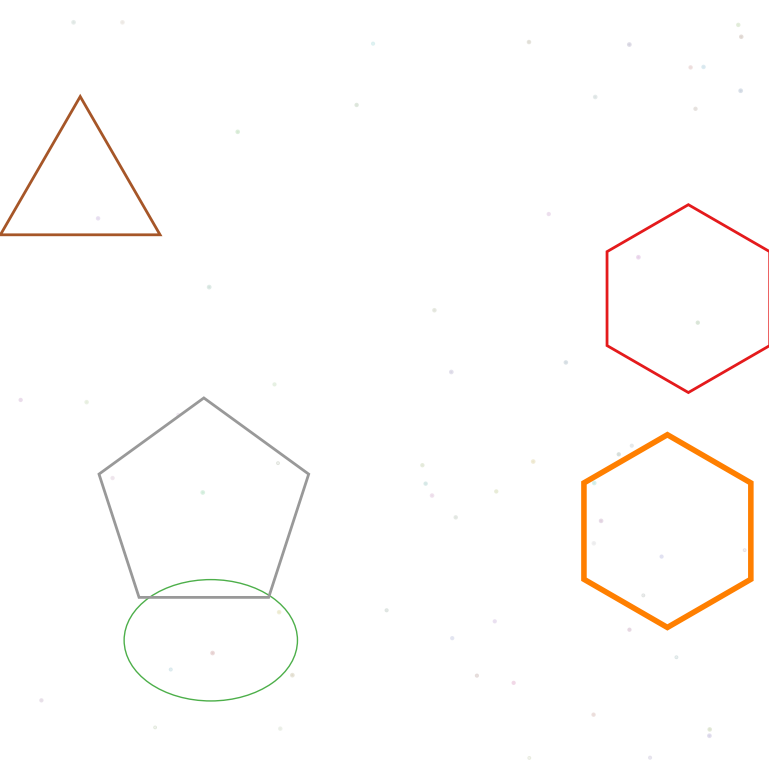[{"shape": "hexagon", "thickness": 1, "radius": 0.61, "center": [0.894, 0.612]}, {"shape": "oval", "thickness": 0.5, "radius": 0.56, "center": [0.274, 0.168]}, {"shape": "hexagon", "thickness": 2, "radius": 0.63, "center": [0.867, 0.31]}, {"shape": "triangle", "thickness": 1, "radius": 0.6, "center": [0.104, 0.755]}, {"shape": "pentagon", "thickness": 1, "radius": 0.72, "center": [0.265, 0.34]}]